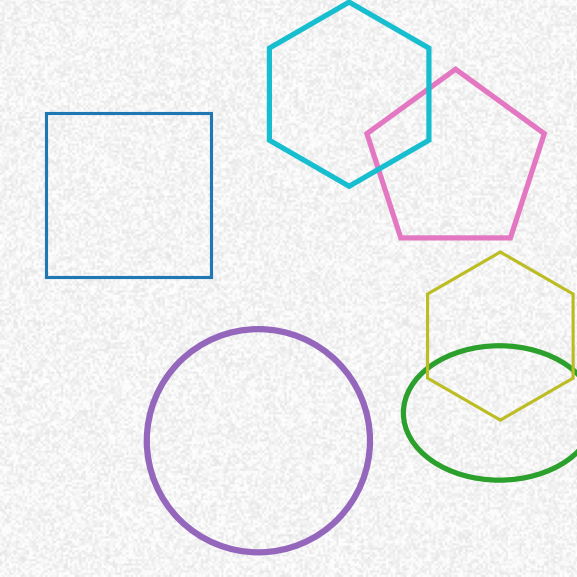[{"shape": "square", "thickness": 1.5, "radius": 0.71, "center": [0.223, 0.662]}, {"shape": "oval", "thickness": 2.5, "radius": 0.83, "center": [0.865, 0.284]}, {"shape": "circle", "thickness": 3, "radius": 0.97, "center": [0.447, 0.236]}, {"shape": "pentagon", "thickness": 2.5, "radius": 0.81, "center": [0.789, 0.718]}, {"shape": "hexagon", "thickness": 1.5, "radius": 0.73, "center": [0.866, 0.417]}, {"shape": "hexagon", "thickness": 2.5, "radius": 0.8, "center": [0.605, 0.836]}]